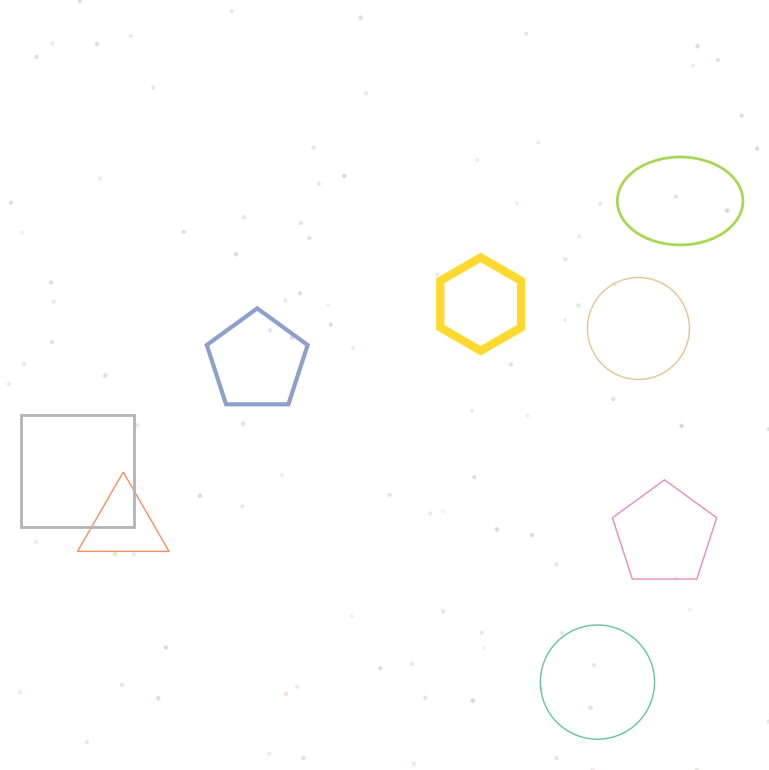[{"shape": "circle", "thickness": 0.5, "radius": 0.37, "center": [0.776, 0.114]}, {"shape": "triangle", "thickness": 0.5, "radius": 0.34, "center": [0.16, 0.318]}, {"shape": "pentagon", "thickness": 1.5, "radius": 0.34, "center": [0.334, 0.531]}, {"shape": "pentagon", "thickness": 0.5, "radius": 0.36, "center": [0.863, 0.306]}, {"shape": "oval", "thickness": 1, "radius": 0.41, "center": [0.883, 0.739]}, {"shape": "hexagon", "thickness": 3, "radius": 0.3, "center": [0.624, 0.605]}, {"shape": "circle", "thickness": 0.5, "radius": 0.33, "center": [0.829, 0.573]}, {"shape": "square", "thickness": 1, "radius": 0.36, "center": [0.1, 0.388]}]